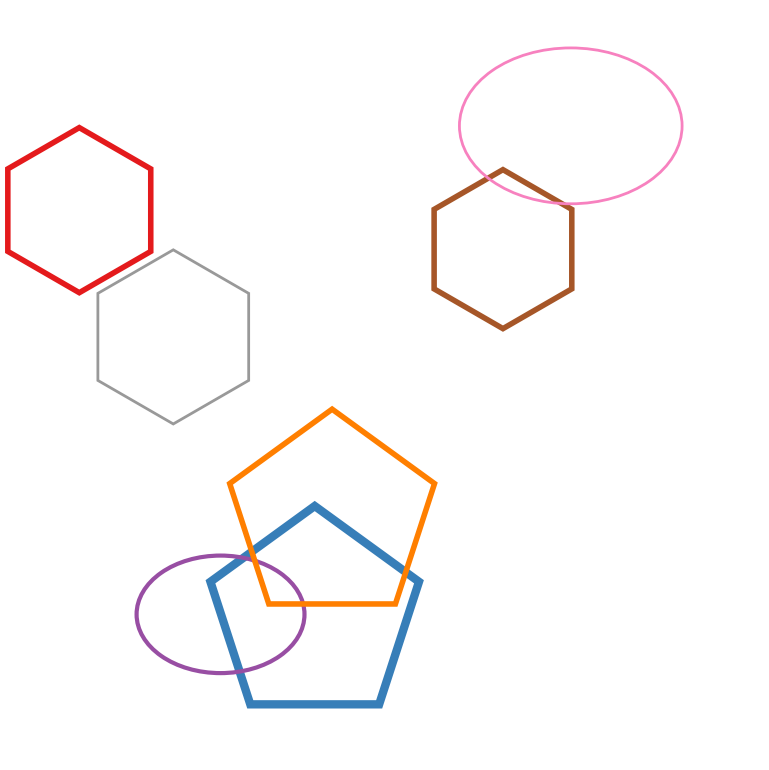[{"shape": "hexagon", "thickness": 2, "radius": 0.54, "center": [0.103, 0.727]}, {"shape": "pentagon", "thickness": 3, "radius": 0.71, "center": [0.409, 0.2]}, {"shape": "oval", "thickness": 1.5, "radius": 0.55, "center": [0.286, 0.202]}, {"shape": "pentagon", "thickness": 2, "radius": 0.7, "center": [0.431, 0.329]}, {"shape": "hexagon", "thickness": 2, "radius": 0.52, "center": [0.653, 0.676]}, {"shape": "oval", "thickness": 1, "radius": 0.72, "center": [0.741, 0.837]}, {"shape": "hexagon", "thickness": 1, "radius": 0.57, "center": [0.225, 0.562]}]